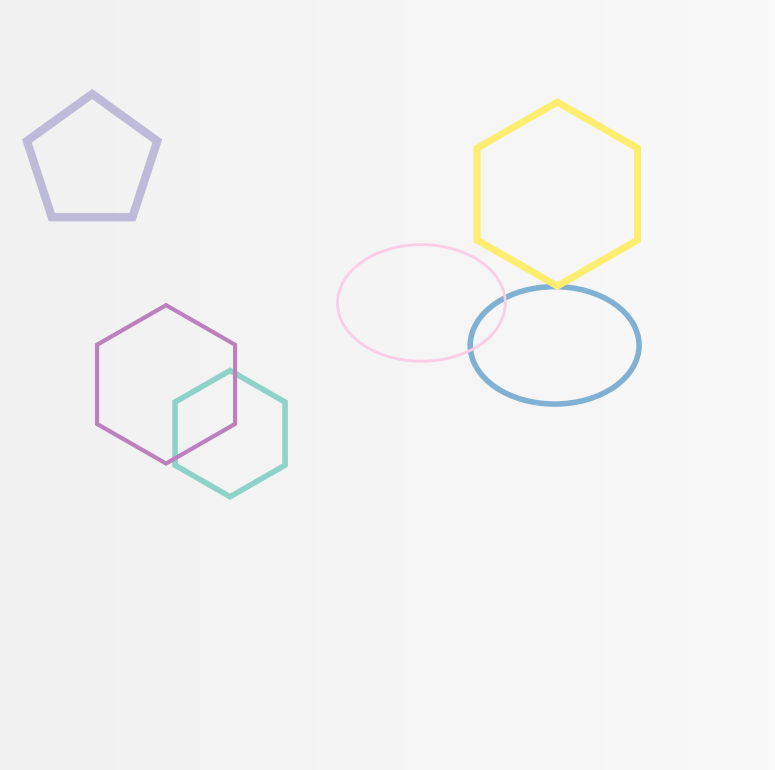[{"shape": "hexagon", "thickness": 2, "radius": 0.41, "center": [0.297, 0.437]}, {"shape": "pentagon", "thickness": 3, "radius": 0.44, "center": [0.119, 0.79]}, {"shape": "oval", "thickness": 2, "radius": 0.54, "center": [0.716, 0.552]}, {"shape": "oval", "thickness": 1, "radius": 0.54, "center": [0.544, 0.607]}, {"shape": "hexagon", "thickness": 1.5, "radius": 0.51, "center": [0.214, 0.501]}, {"shape": "hexagon", "thickness": 2.5, "radius": 0.6, "center": [0.719, 0.748]}]